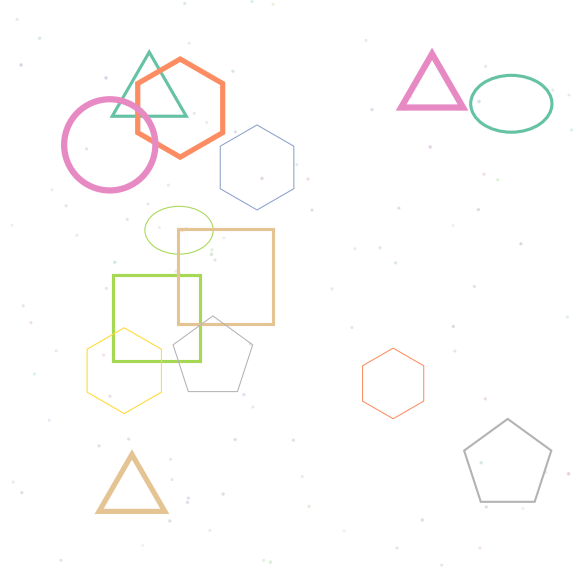[{"shape": "oval", "thickness": 1.5, "radius": 0.35, "center": [0.885, 0.819]}, {"shape": "triangle", "thickness": 1.5, "radius": 0.37, "center": [0.258, 0.835]}, {"shape": "hexagon", "thickness": 2.5, "radius": 0.42, "center": [0.312, 0.812]}, {"shape": "hexagon", "thickness": 0.5, "radius": 0.31, "center": [0.681, 0.335]}, {"shape": "hexagon", "thickness": 0.5, "radius": 0.37, "center": [0.445, 0.709]}, {"shape": "circle", "thickness": 3, "radius": 0.39, "center": [0.19, 0.748]}, {"shape": "triangle", "thickness": 3, "radius": 0.31, "center": [0.748, 0.844]}, {"shape": "oval", "thickness": 0.5, "radius": 0.3, "center": [0.31, 0.6]}, {"shape": "square", "thickness": 1.5, "radius": 0.37, "center": [0.271, 0.448]}, {"shape": "hexagon", "thickness": 0.5, "radius": 0.37, "center": [0.215, 0.357]}, {"shape": "triangle", "thickness": 2.5, "radius": 0.33, "center": [0.228, 0.146]}, {"shape": "square", "thickness": 1.5, "radius": 0.41, "center": [0.39, 0.52]}, {"shape": "pentagon", "thickness": 0.5, "radius": 0.36, "center": [0.369, 0.38]}, {"shape": "pentagon", "thickness": 1, "radius": 0.4, "center": [0.879, 0.194]}]